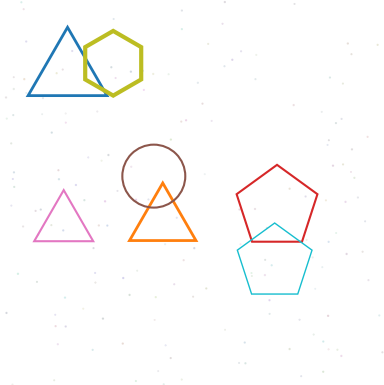[{"shape": "triangle", "thickness": 2, "radius": 0.59, "center": [0.175, 0.811]}, {"shape": "triangle", "thickness": 2, "radius": 0.5, "center": [0.423, 0.425]}, {"shape": "pentagon", "thickness": 1.5, "radius": 0.55, "center": [0.72, 0.461]}, {"shape": "circle", "thickness": 1.5, "radius": 0.41, "center": [0.4, 0.543]}, {"shape": "triangle", "thickness": 1.5, "radius": 0.44, "center": [0.165, 0.418]}, {"shape": "hexagon", "thickness": 3, "radius": 0.42, "center": [0.294, 0.836]}, {"shape": "pentagon", "thickness": 1, "radius": 0.51, "center": [0.713, 0.319]}]